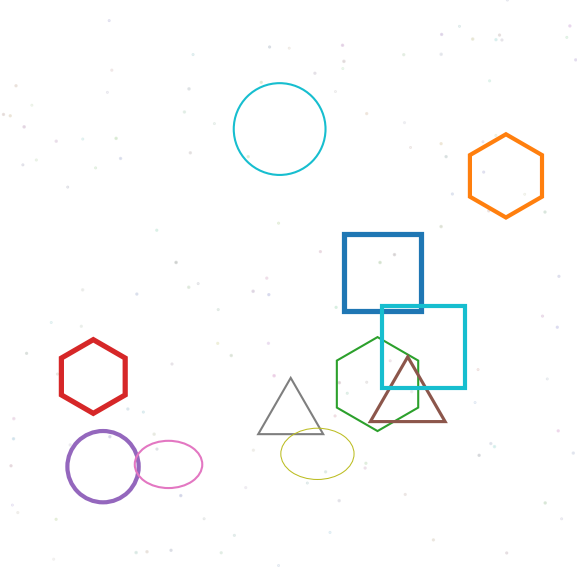[{"shape": "square", "thickness": 2.5, "radius": 0.34, "center": [0.662, 0.527]}, {"shape": "hexagon", "thickness": 2, "radius": 0.36, "center": [0.876, 0.695]}, {"shape": "hexagon", "thickness": 1, "radius": 0.41, "center": [0.654, 0.334]}, {"shape": "hexagon", "thickness": 2.5, "radius": 0.32, "center": [0.162, 0.347]}, {"shape": "circle", "thickness": 2, "radius": 0.31, "center": [0.178, 0.191]}, {"shape": "triangle", "thickness": 1.5, "radius": 0.37, "center": [0.706, 0.306]}, {"shape": "oval", "thickness": 1, "radius": 0.29, "center": [0.292, 0.195]}, {"shape": "triangle", "thickness": 1, "radius": 0.32, "center": [0.503, 0.28]}, {"shape": "oval", "thickness": 0.5, "radius": 0.32, "center": [0.55, 0.213]}, {"shape": "circle", "thickness": 1, "radius": 0.4, "center": [0.484, 0.776]}, {"shape": "square", "thickness": 2, "radius": 0.36, "center": [0.733, 0.398]}]